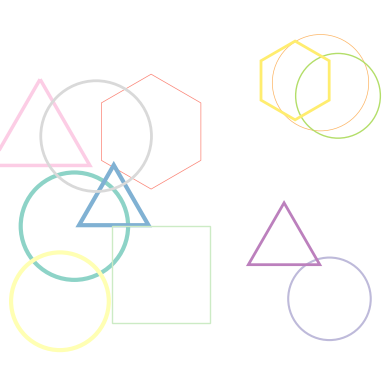[{"shape": "circle", "thickness": 3, "radius": 0.7, "center": [0.193, 0.413]}, {"shape": "circle", "thickness": 3, "radius": 0.63, "center": [0.156, 0.218]}, {"shape": "circle", "thickness": 1.5, "radius": 0.54, "center": [0.856, 0.224]}, {"shape": "hexagon", "thickness": 0.5, "radius": 0.75, "center": [0.393, 0.658]}, {"shape": "triangle", "thickness": 3, "radius": 0.52, "center": [0.295, 0.467]}, {"shape": "circle", "thickness": 0.5, "radius": 0.63, "center": [0.833, 0.785]}, {"shape": "circle", "thickness": 1, "radius": 0.55, "center": [0.878, 0.751]}, {"shape": "triangle", "thickness": 2.5, "radius": 0.75, "center": [0.104, 0.645]}, {"shape": "circle", "thickness": 2, "radius": 0.72, "center": [0.25, 0.646]}, {"shape": "triangle", "thickness": 2, "radius": 0.54, "center": [0.738, 0.366]}, {"shape": "square", "thickness": 1, "radius": 0.63, "center": [0.418, 0.287]}, {"shape": "hexagon", "thickness": 2, "radius": 0.51, "center": [0.766, 0.791]}]